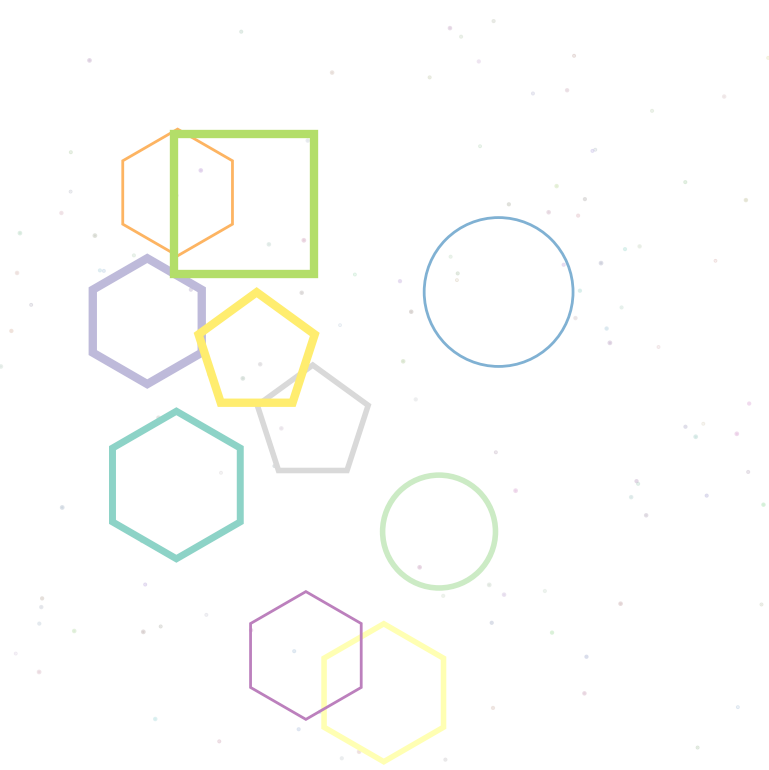[{"shape": "hexagon", "thickness": 2.5, "radius": 0.48, "center": [0.229, 0.37]}, {"shape": "hexagon", "thickness": 2, "radius": 0.45, "center": [0.498, 0.1]}, {"shape": "hexagon", "thickness": 3, "radius": 0.41, "center": [0.191, 0.583]}, {"shape": "circle", "thickness": 1, "radius": 0.48, "center": [0.648, 0.621]}, {"shape": "hexagon", "thickness": 1, "radius": 0.41, "center": [0.231, 0.75]}, {"shape": "square", "thickness": 3, "radius": 0.46, "center": [0.317, 0.735]}, {"shape": "pentagon", "thickness": 2, "radius": 0.38, "center": [0.406, 0.45]}, {"shape": "hexagon", "thickness": 1, "radius": 0.41, "center": [0.397, 0.149]}, {"shape": "circle", "thickness": 2, "radius": 0.37, "center": [0.57, 0.31]}, {"shape": "pentagon", "thickness": 3, "radius": 0.4, "center": [0.333, 0.541]}]